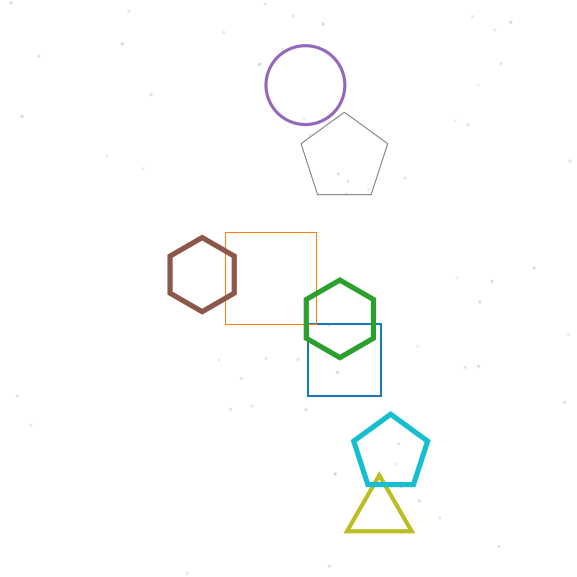[{"shape": "square", "thickness": 1, "radius": 0.31, "center": [0.597, 0.376]}, {"shape": "square", "thickness": 0.5, "radius": 0.4, "center": [0.469, 0.518]}, {"shape": "hexagon", "thickness": 2.5, "radius": 0.34, "center": [0.589, 0.447]}, {"shape": "circle", "thickness": 1.5, "radius": 0.34, "center": [0.529, 0.852]}, {"shape": "hexagon", "thickness": 2.5, "radius": 0.32, "center": [0.35, 0.524]}, {"shape": "pentagon", "thickness": 0.5, "radius": 0.39, "center": [0.596, 0.726]}, {"shape": "triangle", "thickness": 2, "radius": 0.32, "center": [0.657, 0.112]}, {"shape": "pentagon", "thickness": 2.5, "radius": 0.34, "center": [0.676, 0.214]}]